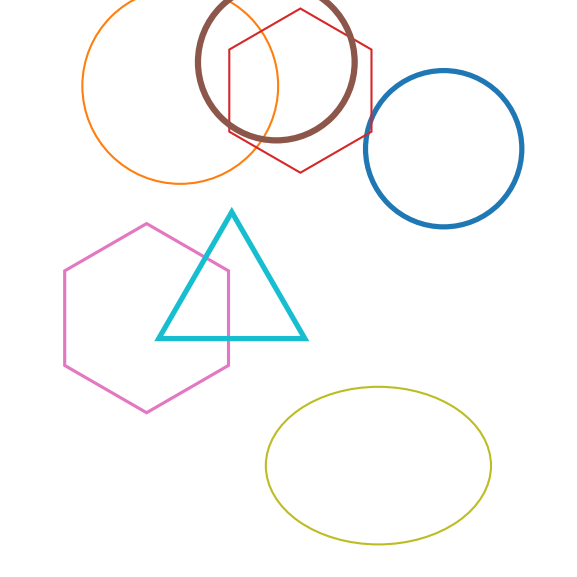[{"shape": "circle", "thickness": 2.5, "radius": 0.68, "center": [0.768, 0.742]}, {"shape": "circle", "thickness": 1, "radius": 0.85, "center": [0.312, 0.85]}, {"shape": "hexagon", "thickness": 1, "radius": 0.71, "center": [0.52, 0.842]}, {"shape": "circle", "thickness": 3, "radius": 0.68, "center": [0.478, 0.892]}, {"shape": "hexagon", "thickness": 1.5, "radius": 0.82, "center": [0.254, 0.448]}, {"shape": "oval", "thickness": 1, "radius": 0.97, "center": [0.655, 0.193]}, {"shape": "triangle", "thickness": 2.5, "radius": 0.73, "center": [0.401, 0.486]}]